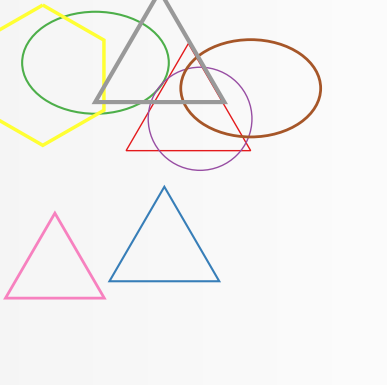[{"shape": "triangle", "thickness": 1, "radius": 0.93, "center": [0.486, 0.701]}, {"shape": "triangle", "thickness": 1.5, "radius": 0.82, "center": [0.424, 0.351]}, {"shape": "oval", "thickness": 1.5, "radius": 0.95, "center": [0.246, 0.837]}, {"shape": "circle", "thickness": 1, "radius": 0.67, "center": [0.516, 0.691]}, {"shape": "hexagon", "thickness": 2.5, "radius": 0.91, "center": [0.11, 0.805]}, {"shape": "oval", "thickness": 2, "radius": 0.9, "center": [0.647, 0.771]}, {"shape": "triangle", "thickness": 2, "radius": 0.74, "center": [0.142, 0.299]}, {"shape": "triangle", "thickness": 3, "radius": 0.96, "center": [0.412, 0.831]}]